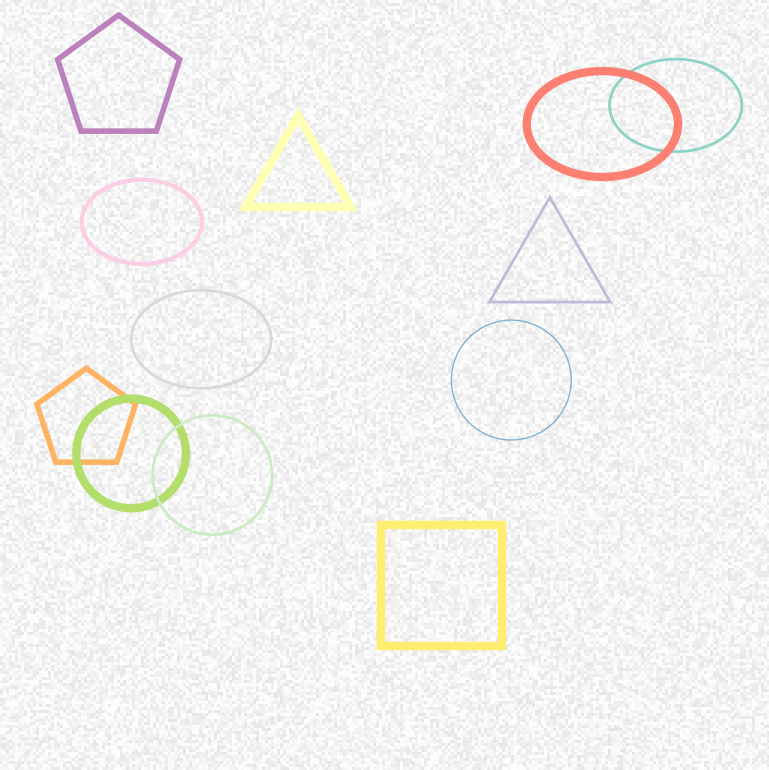[{"shape": "oval", "thickness": 1, "radius": 0.43, "center": [0.878, 0.863]}, {"shape": "triangle", "thickness": 3, "radius": 0.39, "center": [0.387, 0.771]}, {"shape": "triangle", "thickness": 1, "radius": 0.45, "center": [0.714, 0.653]}, {"shape": "oval", "thickness": 3, "radius": 0.49, "center": [0.782, 0.839]}, {"shape": "circle", "thickness": 0.5, "radius": 0.39, "center": [0.664, 0.506]}, {"shape": "pentagon", "thickness": 2, "radius": 0.34, "center": [0.112, 0.454]}, {"shape": "circle", "thickness": 3, "radius": 0.36, "center": [0.17, 0.411]}, {"shape": "oval", "thickness": 1.5, "radius": 0.39, "center": [0.184, 0.712]}, {"shape": "oval", "thickness": 1, "radius": 0.45, "center": [0.261, 0.559]}, {"shape": "pentagon", "thickness": 2, "radius": 0.42, "center": [0.154, 0.897]}, {"shape": "circle", "thickness": 1, "radius": 0.39, "center": [0.276, 0.383]}, {"shape": "square", "thickness": 3, "radius": 0.39, "center": [0.574, 0.24]}]